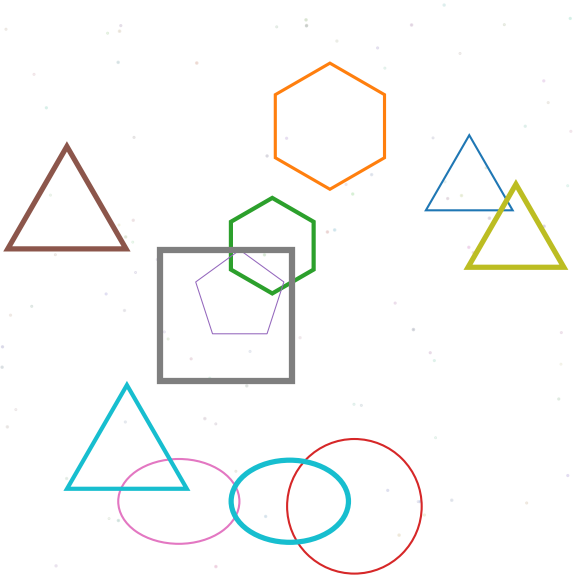[{"shape": "triangle", "thickness": 1, "radius": 0.43, "center": [0.813, 0.678]}, {"shape": "hexagon", "thickness": 1.5, "radius": 0.55, "center": [0.571, 0.781]}, {"shape": "hexagon", "thickness": 2, "radius": 0.41, "center": [0.471, 0.574]}, {"shape": "circle", "thickness": 1, "radius": 0.58, "center": [0.614, 0.122]}, {"shape": "pentagon", "thickness": 0.5, "radius": 0.4, "center": [0.415, 0.486]}, {"shape": "triangle", "thickness": 2.5, "radius": 0.59, "center": [0.116, 0.627]}, {"shape": "oval", "thickness": 1, "radius": 0.52, "center": [0.31, 0.131]}, {"shape": "square", "thickness": 3, "radius": 0.57, "center": [0.391, 0.453]}, {"shape": "triangle", "thickness": 2.5, "radius": 0.48, "center": [0.893, 0.584]}, {"shape": "triangle", "thickness": 2, "radius": 0.6, "center": [0.22, 0.213]}, {"shape": "oval", "thickness": 2.5, "radius": 0.51, "center": [0.502, 0.131]}]